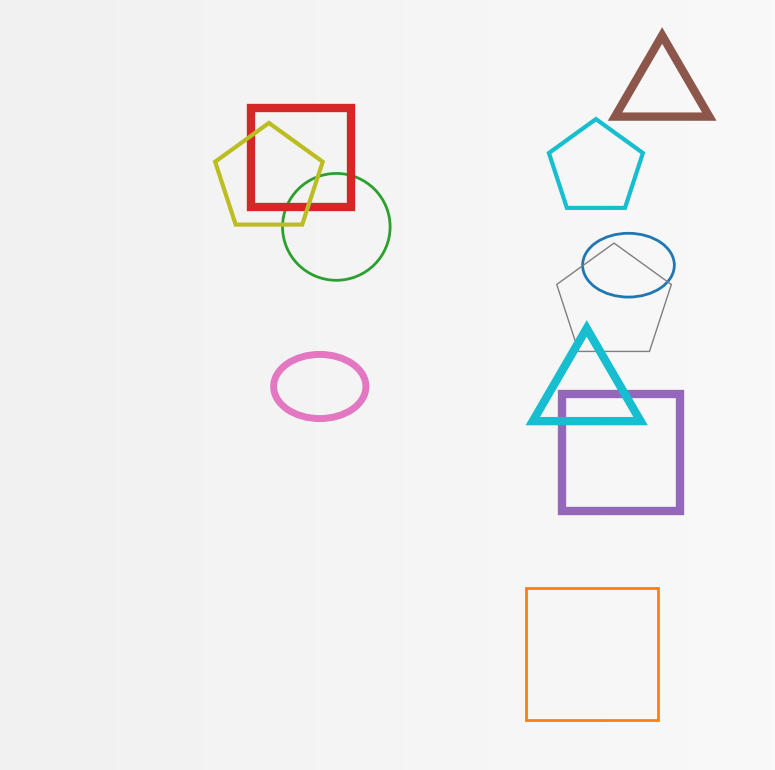[{"shape": "oval", "thickness": 1, "radius": 0.3, "center": [0.811, 0.656]}, {"shape": "square", "thickness": 1, "radius": 0.43, "center": [0.764, 0.151]}, {"shape": "circle", "thickness": 1, "radius": 0.35, "center": [0.434, 0.705]}, {"shape": "square", "thickness": 3, "radius": 0.32, "center": [0.388, 0.795]}, {"shape": "square", "thickness": 3, "radius": 0.38, "center": [0.801, 0.413]}, {"shape": "triangle", "thickness": 3, "radius": 0.35, "center": [0.854, 0.884]}, {"shape": "oval", "thickness": 2.5, "radius": 0.3, "center": [0.413, 0.498]}, {"shape": "pentagon", "thickness": 0.5, "radius": 0.39, "center": [0.792, 0.607]}, {"shape": "pentagon", "thickness": 1.5, "radius": 0.36, "center": [0.347, 0.767]}, {"shape": "pentagon", "thickness": 1.5, "radius": 0.32, "center": [0.769, 0.782]}, {"shape": "triangle", "thickness": 3, "radius": 0.4, "center": [0.757, 0.493]}]